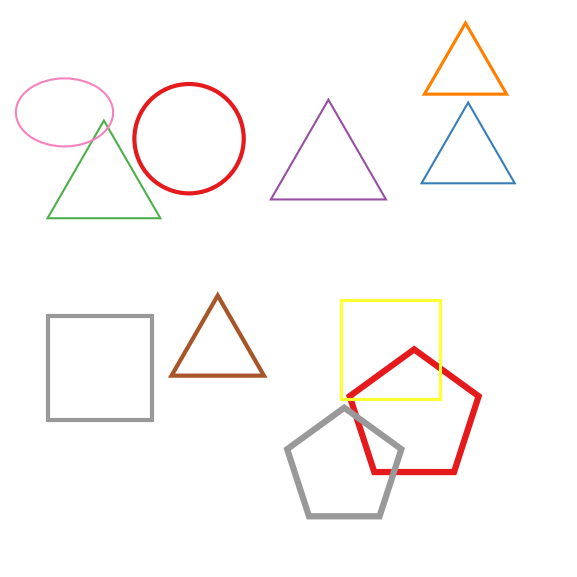[{"shape": "pentagon", "thickness": 3, "radius": 0.59, "center": [0.717, 0.277]}, {"shape": "circle", "thickness": 2, "radius": 0.47, "center": [0.327, 0.759]}, {"shape": "triangle", "thickness": 1, "radius": 0.47, "center": [0.811, 0.728]}, {"shape": "triangle", "thickness": 1, "radius": 0.56, "center": [0.18, 0.678]}, {"shape": "triangle", "thickness": 1, "radius": 0.58, "center": [0.569, 0.711]}, {"shape": "triangle", "thickness": 1.5, "radius": 0.41, "center": [0.806, 0.877]}, {"shape": "square", "thickness": 1.5, "radius": 0.43, "center": [0.677, 0.395]}, {"shape": "triangle", "thickness": 2, "radius": 0.46, "center": [0.377, 0.395]}, {"shape": "oval", "thickness": 1, "radius": 0.42, "center": [0.112, 0.804]}, {"shape": "pentagon", "thickness": 3, "radius": 0.52, "center": [0.596, 0.189]}, {"shape": "square", "thickness": 2, "radius": 0.45, "center": [0.173, 0.362]}]